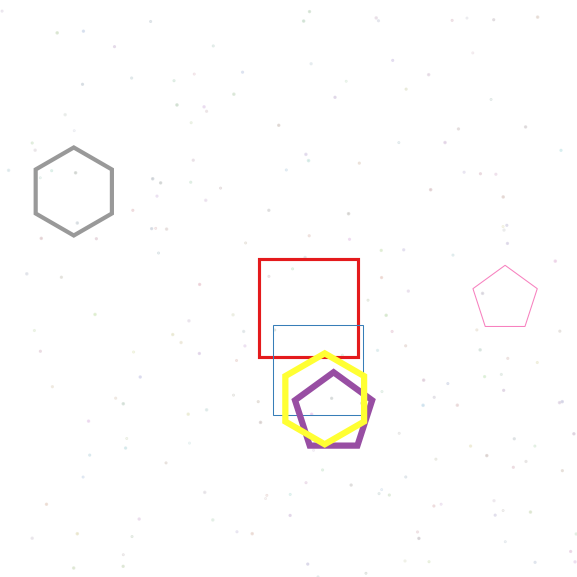[{"shape": "square", "thickness": 1.5, "radius": 0.43, "center": [0.534, 0.466]}, {"shape": "square", "thickness": 0.5, "radius": 0.39, "center": [0.551, 0.359]}, {"shape": "pentagon", "thickness": 3, "radius": 0.35, "center": [0.578, 0.284]}, {"shape": "hexagon", "thickness": 3, "radius": 0.39, "center": [0.562, 0.309]}, {"shape": "pentagon", "thickness": 0.5, "radius": 0.29, "center": [0.875, 0.481]}, {"shape": "hexagon", "thickness": 2, "radius": 0.38, "center": [0.128, 0.668]}]